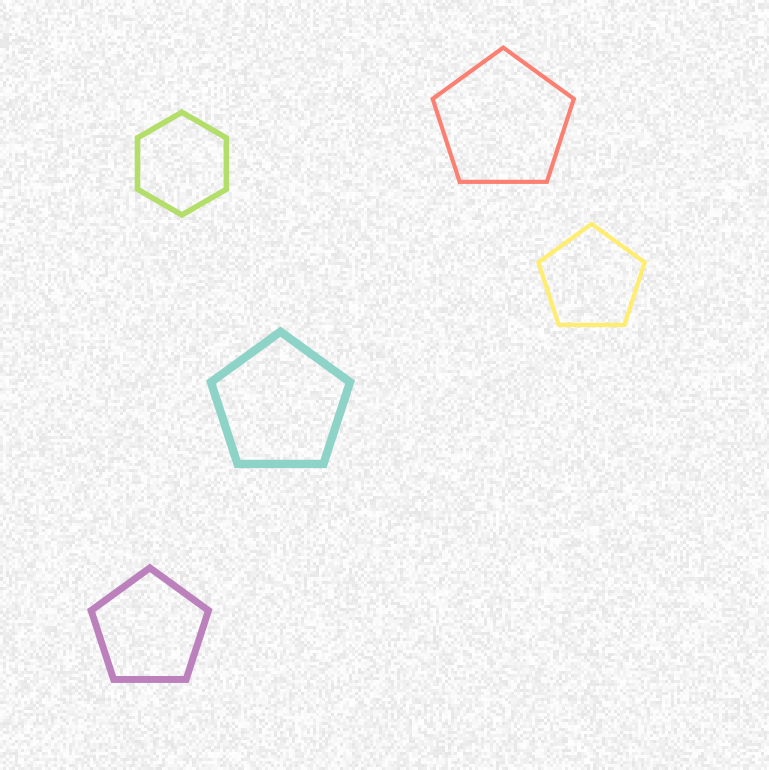[{"shape": "pentagon", "thickness": 3, "radius": 0.47, "center": [0.364, 0.474]}, {"shape": "pentagon", "thickness": 1.5, "radius": 0.48, "center": [0.654, 0.842]}, {"shape": "hexagon", "thickness": 2, "radius": 0.33, "center": [0.236, 0.788]}, {"shape": "pentagon", "thickness": 2.5, "radius": 0.4, "center": [0.195, 0.182]}, {"shape": "pentagon", "thickness": 1.5, "radius": 0.36, "center": [0.768, 0.637]}]